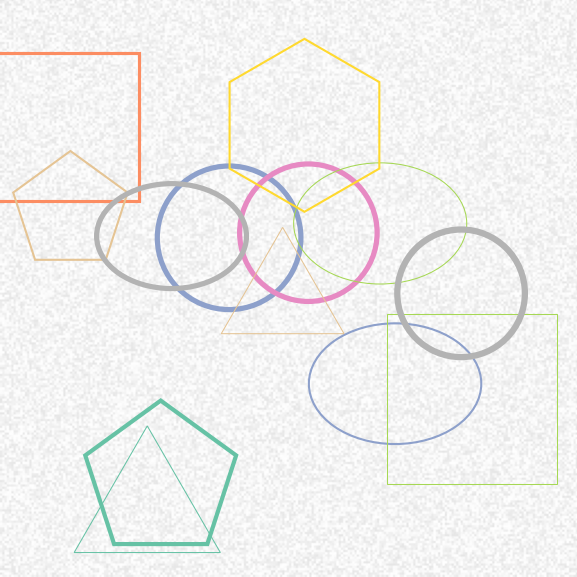[{"shape": "triangle", "thickness": 0.5, "radius": 0.73, "center": [0.255, 0.115]}, {"shape": "pentagon", "thickness": 2, "radius": 0.69, "center": [0.278, 0.168]}, {"shape": "square", "thickness": 1.5, "radius": 0.64, "center": [0.113, 0.779]}, {"shape": "circle", "thickness": 2.5, "radius": 0.62, "center": [0.397, 0.587]}, {"shape": "oval", "thickness": 1, "radius": 0.75, "center": [0.684, 0.335]}, {"shape": "circle", "thickness": 2.5, "radius": 0.6, "center": [0.534, 0.596]}, {"shape": "square", "thickness": 0.5, "radius": 0.74, "center": [0.818, 0.309]}, {"shape": "oval", "thickness": 0.5, "radius": 0.75, "center": [0.658, 0.612]}, {"shape": "hexagon", "thickness": 1, "radius": 0.75, "center": [0.527, 0.782]}, {"shape": "pentagon", "thickness": 1, "radius": 0.52, "center": [0.122, 0.634]}, {"shape": "triangle", "thickness": 0.5, "radius": 0.61, "center": [0.489, 0.483]}, {"shape": "oval", "thickness": 2.5, "radius": 0.65, "center": [0.297, 0.59]}, {"shape": "circle", "thickness": 3, "radius": 0.55, "center": [0.798, 0.491]}]